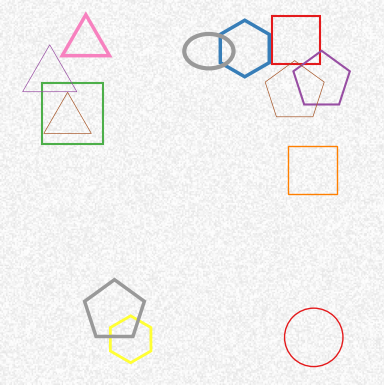[{"shape": "circle", "thickness": 1, "radius": 0.38, "center": [0.815, 0.124]}, {"shape": "square", "thickness": 1.5, "radius": 0.31, "center": [0.77, 0.897]}, {"shape": "hexagon", "thickness": 2.5, "radius": 0.37, "center": [0.636, 0.874]}, {"shape": "square", "thickness": 1.5, "radius": 0.39, "center": [0.188, 0.706]}, {"shape": "pentagon", "thickness": 1.5, "radius": 0.39, "center": [0.835, 0.791]}, {"shape": "triangle", "thickness": 0.5, "radius": 0.41, "center": [0.129, 0.802]}, {"shape": "square", "thickness": 1, "radius": 0.32, "center": [0.812, 0.559]}, {"shape": "hexagon", "thickness": 2, "radius": 0.3, "center": [0.339, 0.119]}, {"shape": "pentagon", "thickness": 0.5, "radius": 0.4, "center": [0.765, 0.762]}, {"shape": "triangle", "thickness": 0.5, "radius": 0.36, "center": [0.175, 0.689]}, {"shape": "triangle", "thickness": 2.5, "radius": 0.35, "center": [0.223, 0.891]}, {"shape": "oval", "thickness": 3, "radius": 0.32, "center": [0.543, 0.867]}, {"shape": "pentagon", "thickness": 2.5, "radius": 0.41, "center": [0.297, 0.192]}]